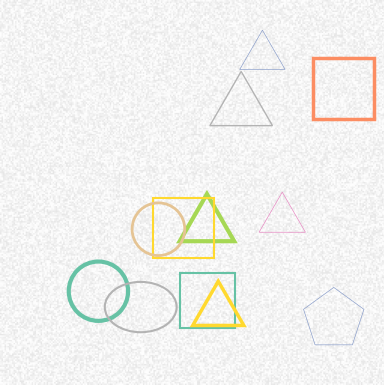[{"shape": "square", "thickness": 1.5, "radius": 0.36, "center": [0.539, 0.219]}, {"shape": "circle", "thickness": 3, "radius": 0.39, "center": [0.256, 0.244]}, {"shape": "square", "thickness": 2.5, "radius": 0.39, "center": [0.893, 0.77]}, {"shape": "triangle", "thickness": 0.5, "radius": 0.34, "center": [0.682, 0.854]}, {"shape": "pentagon", "thickness": 0.5, "radius": 0.41, "center": [0.867, 0.171]}, {"shape": "triangle", "thickness": 0.5, "radius": 0.35, "center": [0.733, 0.432]}, {"shape": "triangle", "thickness": 3, "radius": 0.41, "center": [0.538, 0.414]}, {"shape": "triangle", "thickness": 2.5, "radius": 0.38, "center": [0.567, 0.193]}, {"shape": "square", "thickness": 1.5, "radius": 0.39, "center": [0.477, 0.408]}, {"shape": "circle", "thickness": 2, "radius": 0.34, "center": [0.411, 0.405]}, {"shape": "oval", "thickness": 1.5, "radius": 0.47, "center": [0.366, 0.202]}, {"shape": "triangle", "thickness": 1, "radius": 0.47, "center": [0.626, 0.721]}]